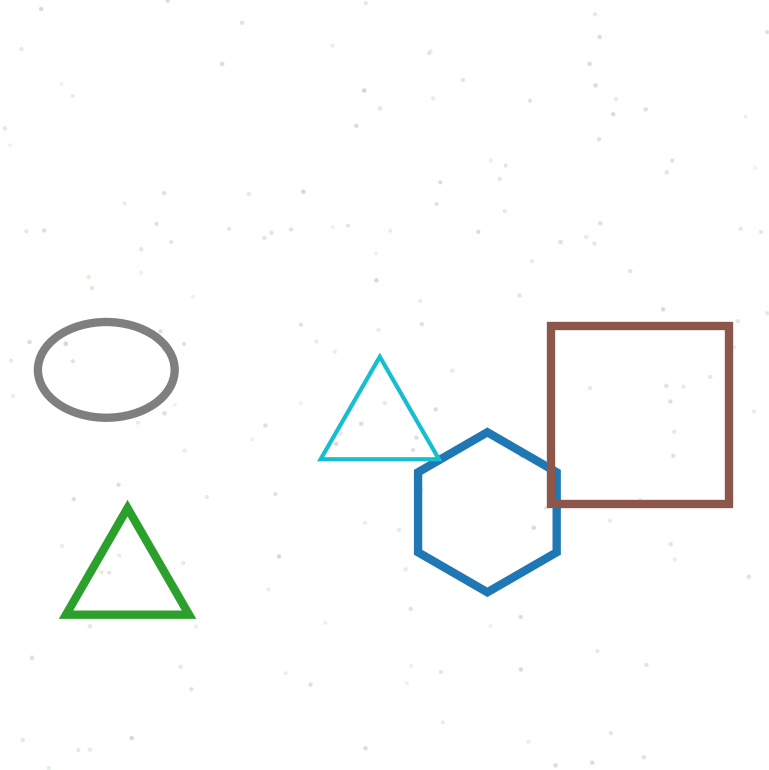[{"shape": "hexagon", "thickness": 3, "radius": 0.52, "center": [0.633, 0.335]}, {"shape": "triangle", "thickness": 3, "radius": 0.46, "center": [0.166, 0.248]}, {"shape": "square", "thickness": 3, "radius": 0.58, "center": [0.831, 0.461]}, {"shape": "oval", "thickness": 3, "radius": 0.44, "center": [0.138, 0.52]}, {"shape": "triangle", "thickness": 1.5, "radius": 0.44, "center": [0.493, 0.448]}]